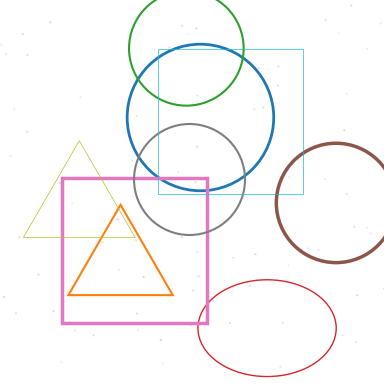[{"shape": "circle", "thickness": 2, "radius": 0.95, "center": [0.521, 0.695]}, {"shape": "triangle", "thickness": 1.5, "radius": 0.78, "center": [0.313, 0.312]}, {"shape": "circle", "thickness": 1.5, "radius": 0.74, "center": [0.484, 0.874]}, {"shape": "oval", "thickness": 1, "radius": 0.9, "center": [0.694, 0.148]}, {"shape": "circle", "thickness": 2.5, "radius": 0.78, "center": [0.873, 0.473]}, {"shape": "square", "thickness": 2.5, "radius": 0.94, "center": [0.349, 0.349]}, {"shape": "circle", "thickness": 1.5, "radius": 0.72, "center": [0.492, 0.534]}, {"shape": "triangle", "thickness": 0.5, "radius": 0.84, "center": [0.206, 0.467]}, {"shape": "square", "thickness": 0.5, "radius": 0.94, "center": [0.6, 0.684]}]